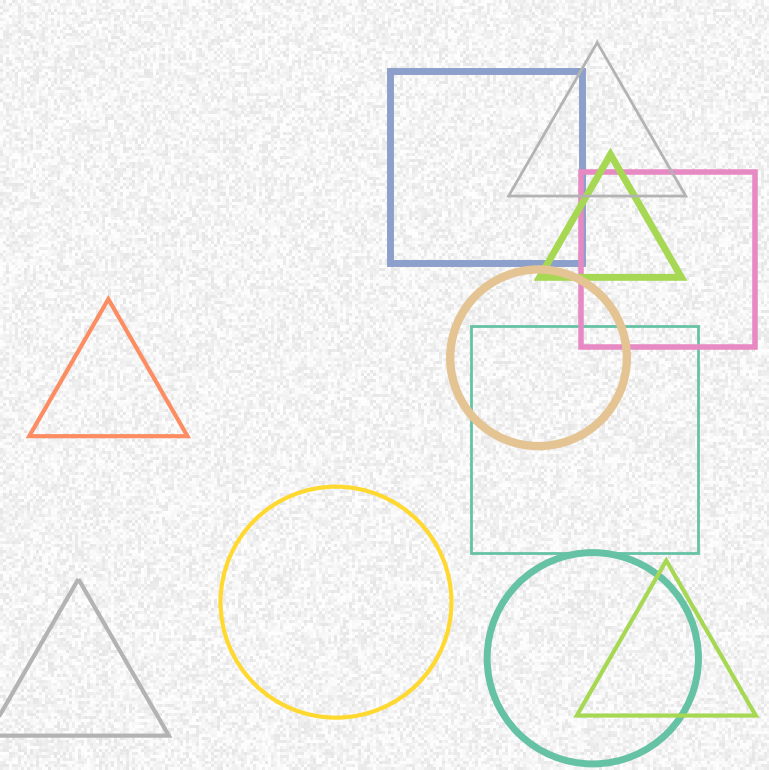[{"shape": "square", "thickness": 1, "radius": 0.74, "center": [0.759, 0.429]}, {"shape": "circle", "thickness": 2.5, "radius": 0.69, "center": [0.77, 0.145]}, {"shape": "triangle", "thickness": 1.5, "radius": 0.59, "center": [0.141, 0.493]}, {"shape": "square", "thickness": 2.5, "radius": 0.62, "center": [0.631, 0.783]}, {"shape": "square", "thickness": 2, "radius": 0.57, "center": [0.868, 0.663]}, {"shape": "triangle", "thickness": 1.5, "radius": 0.67, "center": [0.865, 0.138]}, {"shape": "triangle", "thickness": 2.5, "radius": 0.53, "center": [0.793, 0.693]}, {"shape": "circle", "thickness": 1.5, "radius": 0.75, "center": [0.436, 0.218]}, {"shape": "circle", "thickness": 3, "radius": 0.57, "center": [0.699, 0.535]}, {"shape": "triangle", "thickness": 1.5, "radius": 0.68, "center": [0.102, 0.112]}, {"shape": "triangle", "thickness": 1, "radius": 0.66, "center": [0.776, 0.812]}]